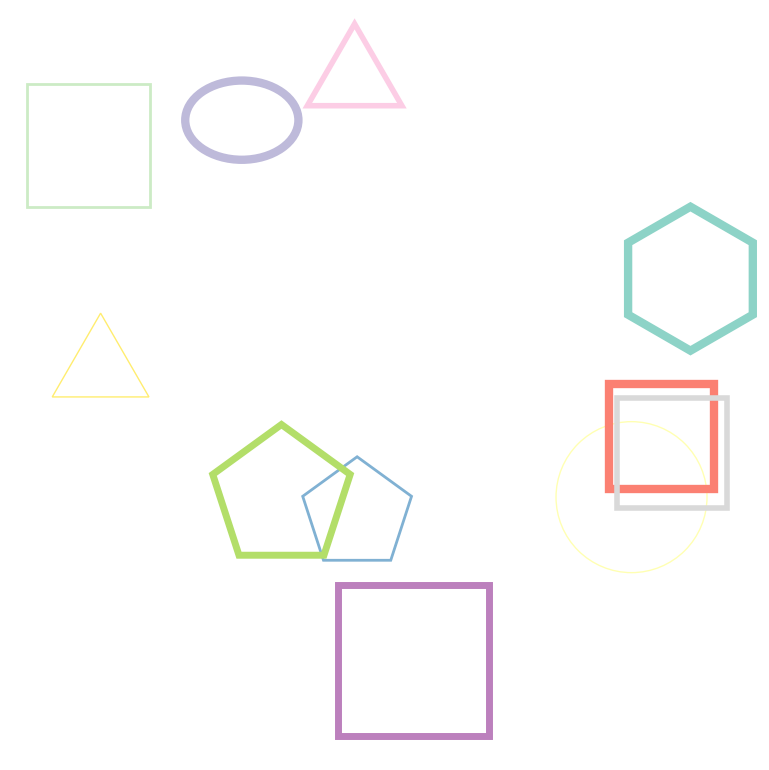[{"shape": "hexagon", "thickness": 3, "radius": 0.47, "center": [0.897, 0.638]}, {"shape": "circle", "thickness": 0.5, "radius": 0.49, "center": [0.82, 0.354]}, {"shape": "oval", "thickness": 3, "radius": 0.37, "center": [0.314, 0.844]}, {"shape": "square", "thickness": 3, "radius": 0.34, "center": [0.859, 0.434]}, {"shape": "pentagon", "thickness": 1, "radius": 0.37, "center": [0.464, 0.332]}, {"shape": "pentagon", "thickness": 2.5, "radius": 0.47, "center": [0.366, 0.355]}, {"shape": "triangle", "thickness": 2, "radius": 0.35, "center": [0.461, 0.898]}, {"shape": "square", "thickness": 2, "radius": 0.36, "center": [0.872, 0.412]}, {"shape": "square", "thickness": 2.5, "radius": 0.49, "center": [0.537, 0.142]}, {"shape": "square", "thickness": 1, "radius": 0.4, "center": [0.115, 0.811]}, {"shape": "triangle", "thickness": 0.5, "radius": 0.36, "center": [0.131, 0.521]}]